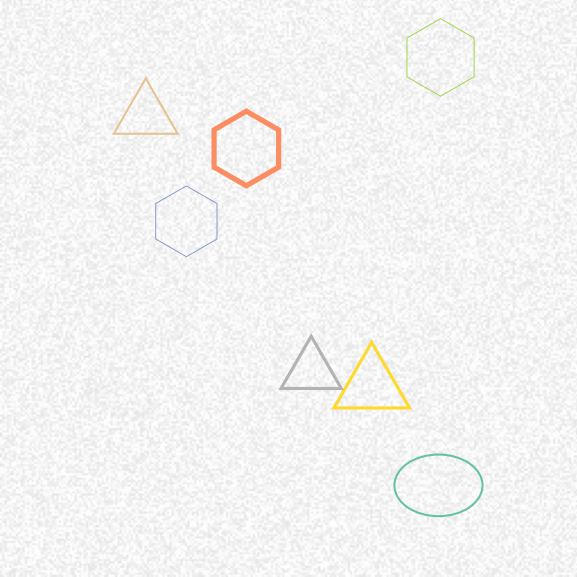[{"shape": "oval", "thickness": 1, "radius": 0.38, "center": [0.759, 0.159]}, {"shape": "hexagon", "thickness": 2.5, "radius": 0.32, "center": [0.427, 0.742]}, {"shape": "hexagon", "thickness": 0.5, "radius": 0.31, "center": [0.323, 0.616]}, {"shape": "hexagon", "thickness": 0.5, "radius": 0.34, "center": [0.763, 0.9]}, {"shape": "triangle", "thickness": 1.5, "radius": 0.38, "center": [0.644, 0.331]}, {"shape": "triangle", "thickness": 1, "radius": 0.32, "center": [0.252, 0.799]}, {"shape": "triangle", "thickness": 1.5, "radius": 0.3, "center": [0.539, 0.357]}]